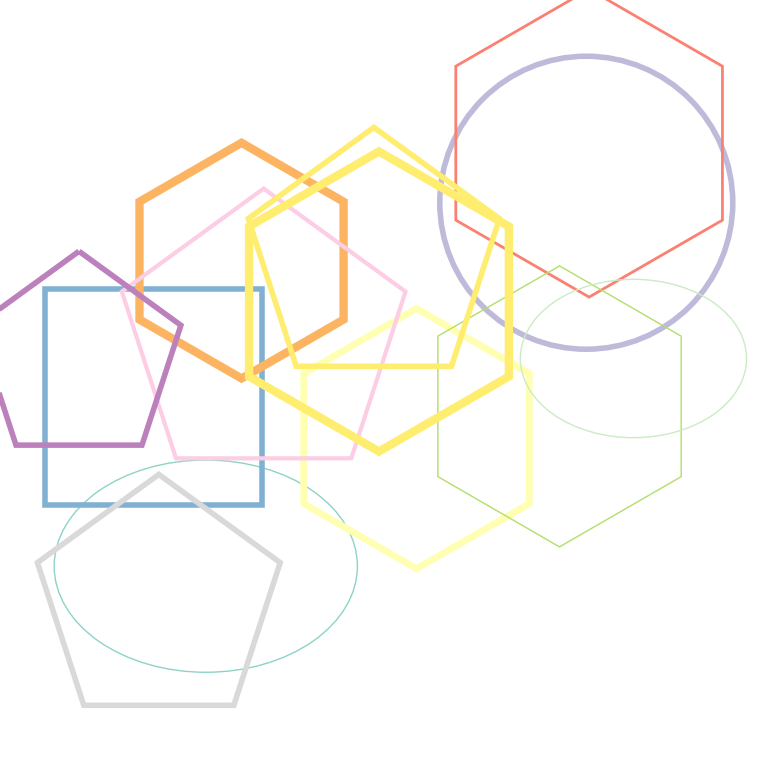[{"shape": "oval", "thickness": 0.5, "radius": 0.98, "center": [0.267, 0.265]}, {"shape": "hexagon", "thickness": 2.5, "radius": 0.85, "center": [0.541, 0.43]}, {"shape": "circle", "thickness": 2, "radius": 0.95, "center": [0.761, 0.737]}, {"shape": "hexagon", "thickness": 1, "radius": 1.0, "center": [0.765, 0.814]}, {"shape": "square", "thickness": 2, "radius": 0.7, "center": [0.2, 0.484]}, {"shape": "hexagon", "thickness": 3, "radius": 0.77, "center": [0.314, 0.662]}, {"shape": "hexagon", "thickness": 0.5, "radius": 0.91, "center": [0.727, 0.472]}, {"shape": "pentagon", "thickness": 1.5, "radius": 0.97, "center": [0.342, 0.561]}, {"shape": "pentagon", "thickness": 2, "radius": 0.83, "center": [0.206, 0.218]}, {"shape": "pentagon", "thickness": 2, "radius": 0.7, "center": [0.103, 0.535]}, {"shape": "oval", "thickness": 0.5, "radius": 0.73, "center": [0.823, 0.534]}, {"shape": "pentagon", "thickness": 2, "radius": 0.86, "center": [0.486, 0.663]}, {"shape": "hexagon", "thickness": 3, "radius": 0.97, "center": [0.492, 0.608]}]